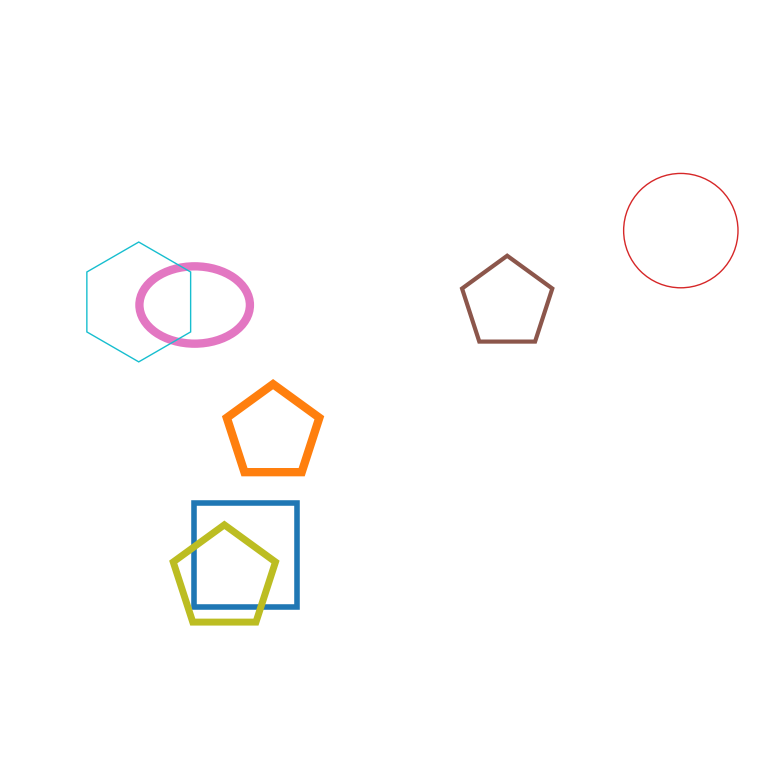[{"shape": "square", "thickness": 2, "radius": 0.34, "center": [0.319, 0.279]}, {"shape": "pentagon", "thickness": 3, "radius": 0.32, "center": [0.355, 0.438]}, {"shape": "circle", "thickness": 0.5, "radius": 0.37, "center": [0.884, 0.701]}, {"shape": "pentagon", "thickness": 1.5, "radius": 0.31, "center": [0.659, 0.606]}, {"shape": "oval", "thickness": 3, "radius": 0.36, "center": [0.253, 0.604]}, {"shape": "pentagon", "thickness": 2.5, "radius": 0.35, "center": [0.291, 0.249]}, {"shape": "hexagon", "thickness": 0.5, "radius": 0.39, "center": [0.18, 0.608]}]